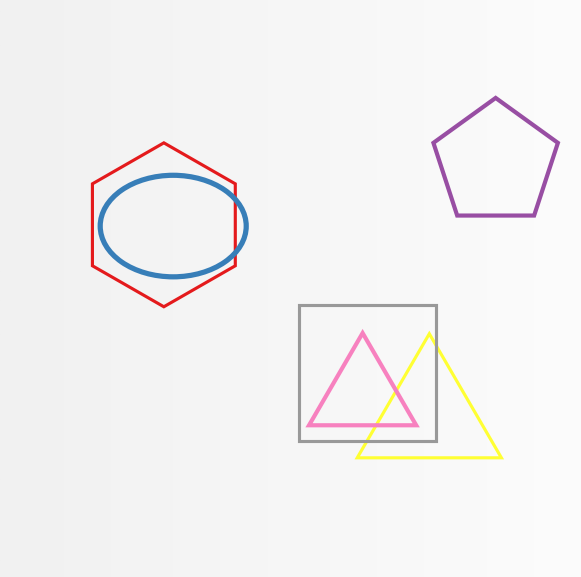[{"shape": "hexagon", "thickness": 1.5, "radius": 0.71, "center": [0.282, 0.61]}, {"shape": "oval", "thickness": 2.5, "radius": 0.63, "center": [0.298, 0.608]}, {"shape": "pentagon", "thickness": 2, "radius": 0.56, "center": [0.853, 0.717]}, {"shape": "triangle", "thickness": 1.5, "radius": 0.72, "center": [0.739, 0.278]}, {"shape": "triangle", "thickness": 2, "radius": 0.53, "center": [0.624, 0.316]}, {"shape": "square", "thickness": 1.5, "radius": 0.59, "center": [0.633, 0.353]}]